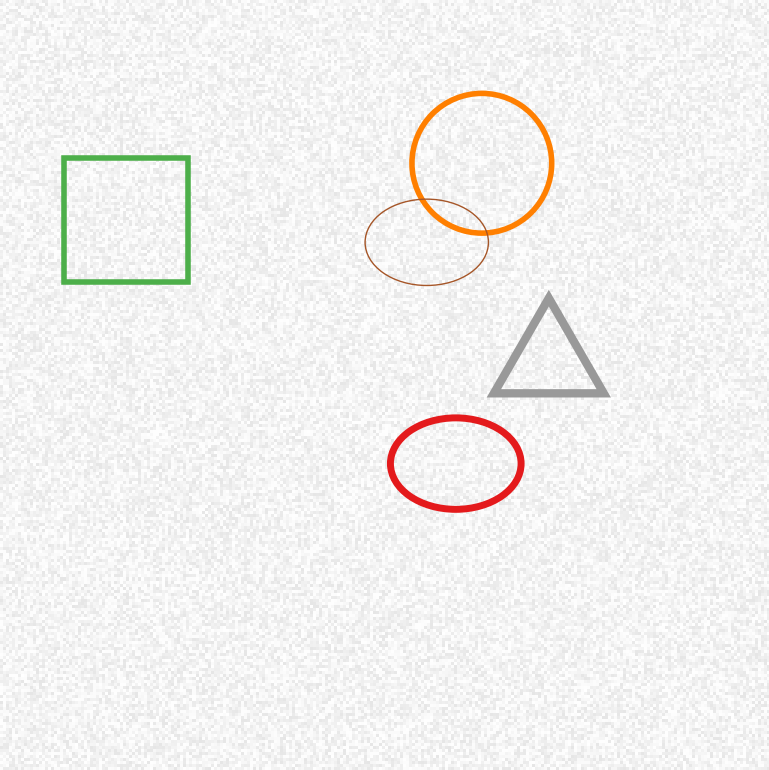[{"shape": "oval", "thickness": 2.5, "radius": 0.42, "center": [0.592, 0.398]}, {"shape": "square", "thickness": 2, "radius": 0.4, "center": [0.164, 0.714]}, {"shape": "circle", "thickness": 2, "radius": 0.45, "center": [0.626, 0.788]}, {"shape": "oval", "thickness": 0.5, "radius": 0.4, "center": [0.554, 0.685]}, {"shape": "triangle", "thickness": 3, "radius": 0.41, "center": [0.713, 0.53]}]